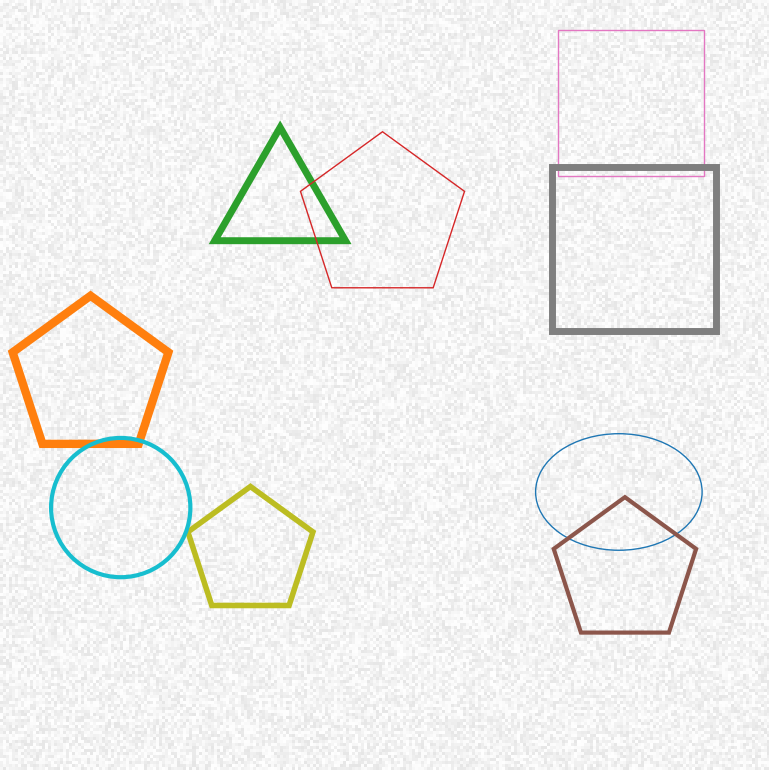[{"shape": "oval", "thickness": 0.5, "radius": 0.54, "center": [0.804, 0.361]}, {"shape": "pentagon", "thickness": 3, "radius": 0.53, "center": [0.118, 0.51]}, {"shape": "triangle", "thickness": 2.5, "radius": 0.49, "center": [0.364, 0.736]}, {"shape": "pentagon", "thickness": 0.5, "radius": 0.56, "center": [0.497, 0.717]}, {"shape": "pentagon", "thickness": 1.5, "radius": 0.49, "center": [0.812, 0.257]}, {"shape": "square", "thickness": 0.5, "radius": 0.48, "center": [0.82, 0.867]}, {"shape": "square", "thickness": 2.5, "radius": 0.53, "center": [0.823, 0.677]}, {"shape": "pentagon", "thickness": 2, "radius": 0.43, "center": [0.325, 0.283]}, {"shape": "circle", "thickness": 1.5, "radius": 0.45, "center": [0.157, 0.341]}]